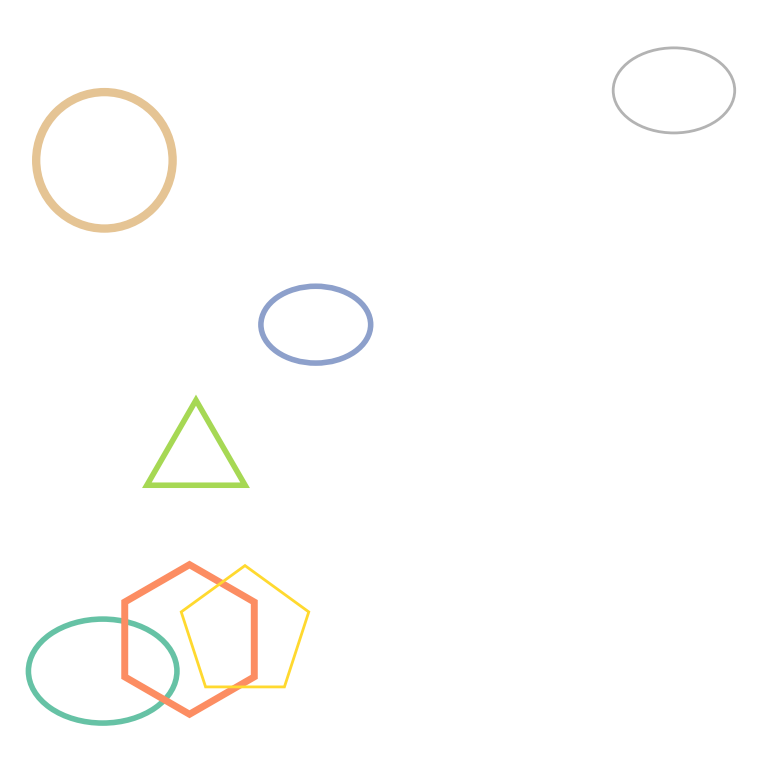[{"shape": "oval", "thickness": 2, "radius": 0.48, "center": [0.133, 0.128]}, {"shape": "hexagon", "thickness": 2.5, "radius": 0.49, "center": [0.246, 0.17]}, {"shape": "oval", "thickness": 2, "radius": 0.36, "center": [0.41, 0.578]}, {"shape": "triangle", "thickness": 2, "radius": 0.37, "center": [0.255, 0.407]}, {"shape": "pentagon", "thickness": 1, "radius": 0.44, "center": [0.318, 0.178]}, {"shape": "circle", "thickness": 3, "radius": 0.44, "center": [0.136, 0.792]}, {"shape": "oval", "thickness": 1, "radius": 0.39, "center": [0.875, 0.883]}]